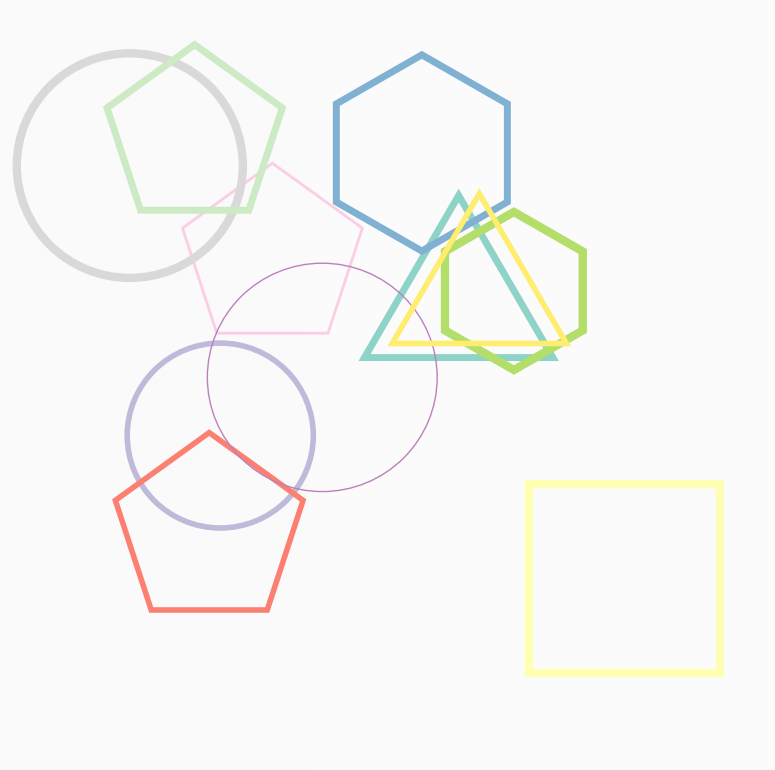[{"shape": "triangle", "thickness": 2.5, "radius": 0.7, "center": [0.592, 0.606]}, {"shape": "square", "thickness": 3, "radius": 0.61, "center": [0.806, 0.249]}, {"shape": "circle", "thickness": 2, "radius": 0.6, "center": [0.284, 0.434]}, {"shape": "pentagon", "thickness": 2, "radius": 0.64, "center": [0.27, 0.311]}, {"shape": "hexagon", "thickness": 2.5, "radius": 0.64, "center": [0.544, 0.801]}, {"shape": "hexagon", "thickness": 3, "radius": 0.51, "center": [0.663, 0.622]}, {"shape": "pentagon", "thickness": 1, "radius": 0.61, "center": [0.352, 0.666]}, {"shape": "circle", "thickness": 3, "radius": 0.73, "center": [0.168, 0.785]}, {"shape": "circle", "thickness": 0.5, "radius": 0.74, "center": [0.416, 0.51]}, {"shape": "pentagon", "thickness": 2.5, "radius": 0.59, "center": [0.251, 0.823]}, {"shape": "triangle", "thickness": 2, "radius": 0.65, "center": [0.618, 0.619]}]